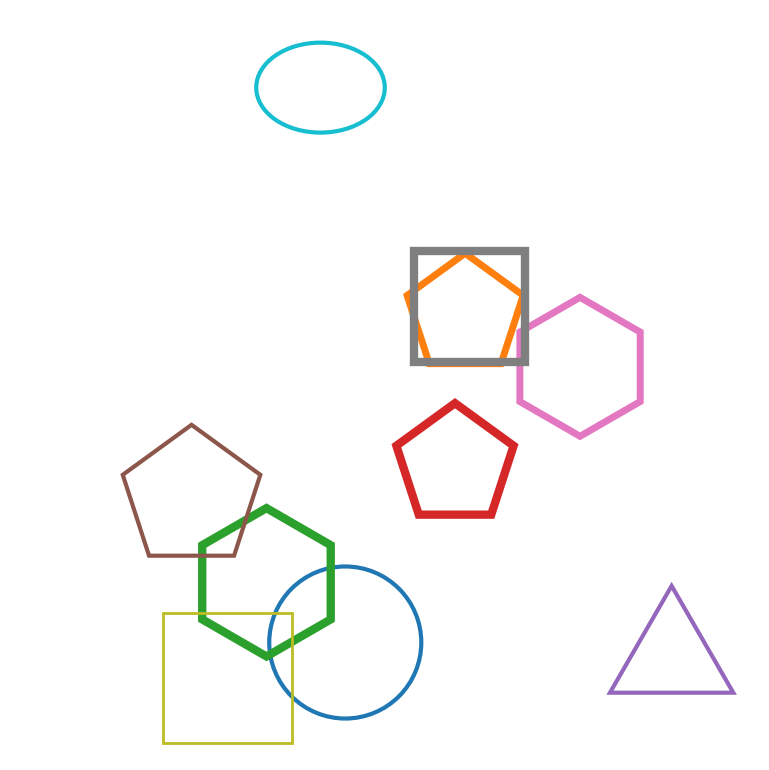[{"shape": "circle", "thickness": 1.5, "radius": 0.49, "center": [0.448, 0.166]}, {"shape": "pentagon", "thickness": 2.5, "radius": 0.4, "center": [0.604, 0.592]}, {"shape": "hexagon", "thickness": 3, "radius": 0.48, "center": [0.346, 0.244]}, {"shape": "pentagon", "thickness": 3, "radius": 0.4, "center": [0.591, 0.396]}, {"shape": "triangle", "thickness": 1.5, "radius": 0.46, "center": [0.872, 0.147]}, {"shape": "pentagon", "thickness": 1.5, "radius": 0.47, "center": [0.249, 0.354]}, {"shape": "hexagon", "thickness": 2.5, "radius": 0.45, "center": [0.753, 0.524]}, {"shape": "square", "thickness": 3, "radius": 0.36, "center": [0.61, 0.602]}, {"shape": "square", "thickness": 1, "radius": 0.42, "center": [0.296, 0.12]}, {"shape": "oval", "thickness": 1.5, "radius": 0.42, "center": [0.416, 0.886]}]